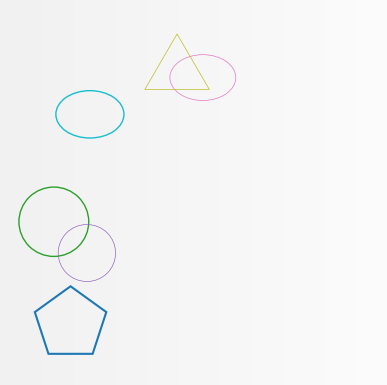[{"shape": "pentagon", "thickness": 1.5, "radius": 0.48, "center": [0.182, 0.159]}, {"shape": "circle", "thickness": 1, "radius": 0.45, "center": [0.139, 0.424]}, {"shape": "circle", "thickness": 0.5, "radius": 0.37, "center": [0.224, 0.343]}, {"shape": "oval", "thickness": 0.5, "radius": 0.43, "center": [0.523, 0.798]}, {"shape": "triangle", "thickness": 0.5, "radius": 0.48, "center": [0.457, 0.816]}, {"shape": "oval", "thickness": 1, "radius": 0.44, "center": [0.232, 0.703]}]